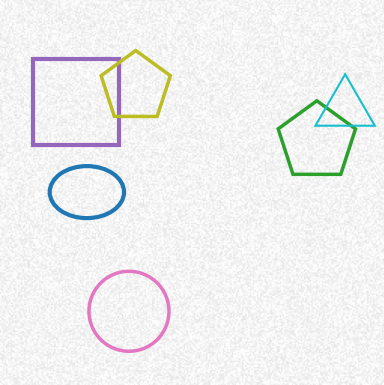[{"shape": "oval", "thickness": 3, "radius": 0.48, "center": [0.226, 0.501]}, {"shape": "pentagon", "thickness": 2.5, "radius": 0.53, "center": [0.823, 0.633]}, {"shape": "square", "thickness": 3, "radius": 0.56, "center": [0.198, 0.734]}, {"shape": "circle", "thickness": 2.5, "radius": 0.52, "center": [0.335, 0.191]}, {"shape": "pentagon", "thickness": 2.5, "radius": 0.47, "center": [0.353, 0.774]}, {"shape": "triangle", "thickness": 1.5, "radius": 0.45, "center": [0.896, 0.718]}]